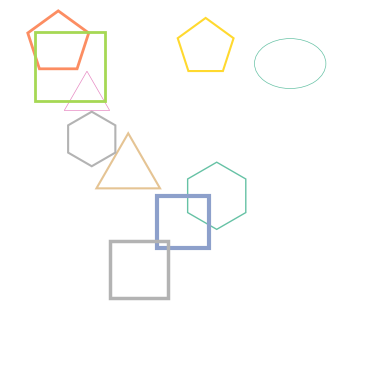[{"shape": "hexagon", "thickness": 1, "radius": 0.44, "center": [0.563, 0.491]}, {"shape": "oval", "thickness": 0.5, "radius": 0.46, "center": [0.754, 0.835]}, {"shape": "pentagon", "thickness": 2, "radius": 0.42, "center": [0.151, 0.889]}, {"shape": "square", "thickness": 3, "radius": 0.34, "center": [0.475, 0.423]}, {"shape": "triangle", "thickness": 0.5, "radius": 0.34, "center": [0.226, 0.747]}, {"shape": "square", "thickness": 2, "radius": 0.45, "center": [0.182, 0.827]}, {"shape": "pentagon", "thickness": 1.5, "radius": 0.38, "center": [0.534, 0.877]}, {"shape": "triangle", "thickness": 1.5, "radius": 0.48, "center": [0.333, 0.558]}, {"shape": "square", "thickness": 2.5, "radius": 0.38, "center": [0.361, 0.3]}, {"shape": "hexagon", "thickness": 1.5, "radius": 0.35, "center": [0.238, 0.639]}]